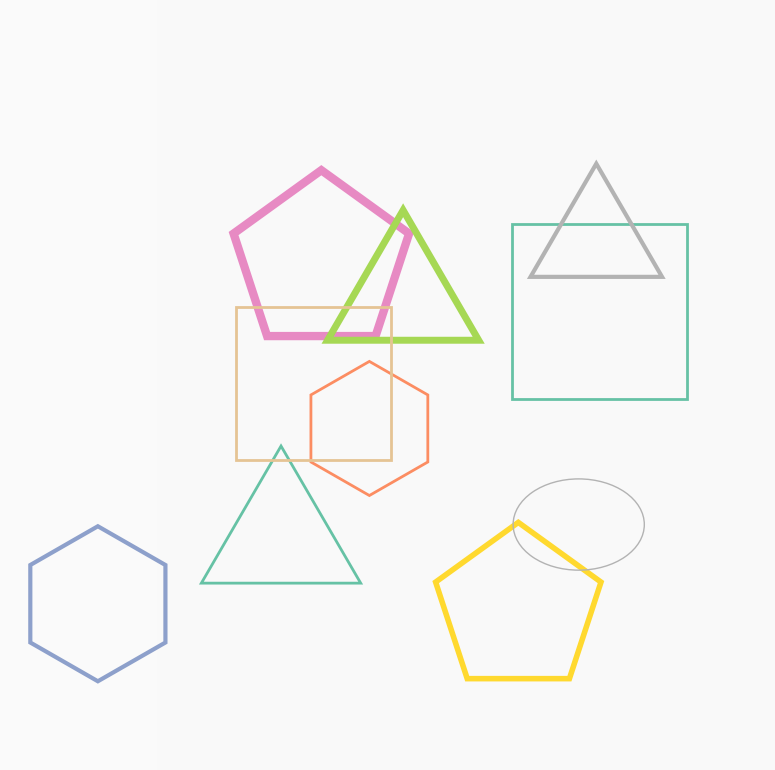[{"shape": "triangle", "thickness": 1, "radius": 0.59, "center": [0.363, 0.302]}, {"shape": "square", "thickness": 1, "radius": 0.57, "center": [0.773, 0.596]}, {"shape": "hexagon", "thickness": 1, "radius": 0.44, "center": [0.477, 0.444]}, {"shape": "hexagon", "thickness": 1.5, "radius": 0.5, "center": [0.126, 0.216]}, {"shape": "pentagon", "thickness": 3, "radius": 0.6, "center": [0.415, 0.66]}, {"shape": "triangle", "thickness": 2.5, "radius": 0.56, "center": [0.52, 0.614]}, {"shape": "pentagon", "thickness": 2, "radius": 0.56, "center": [0.669, 0.209]}, {"shape": "square", "thickness": 1, "radius": 0.5, "center": [0.404, 0.501]}, {"shape": "oval", "thickness": 0.5, "radius": 0.42, "center": [0.747, 0.319]}, {"shape": "triangle", "thickness": 1.5, "radius": 0.49, "center": [0.769, 0.689]}]